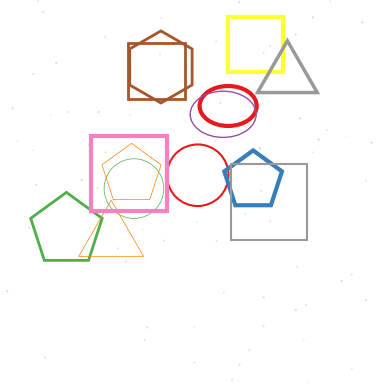[{"shape": "oval", "thickness": 3, "radius": 0.37, "center": [0.593, 0.725]}, {"shape": "circle", "thickness": 1.5, "radius": 0.4, "center": [0.514, 0.545]}, {"shape": "pentagon", "thickness": 3, "radius": 0.39, "center": [0.657, 0.531]}, {"shape": "circle", "thickness": 0.5, "radius": 0.39, "center": [0.348, 0.51]}, {"shape": "pentagon", "thickness": 2, "radius": 0.49, "center": [0.173, 0.403]}, {"shape": "oval", "thickness": 1, "radius": 0.43, "center": [0.58, 0.703]}, {"shape": "pentagon", "thickness": 0.5, "radius": 0.4, "center": [0.342, 0.547]}, {"shape": "triangle", "thickness": 0.5, "radius": 0.49, "center": [0.289, 0.383]}, {"shape": "square", "thickness": 3, "radius": 0.36, "center": [0.663, 0.885]}, {"shape": "hexagon", "thickness": 2, "radius": 0.47, "center": [0.418, 0.826]}, {"shape": "square", "thickness": 2, "radius": 0.37, "center": [0.407, 0.816]}, {"shape": "square", "thickness": 3, "radius": 0.49, "center": [0.335, 0.55]}, {"shape": "triangle", "thickness": 2.5, "radius": 0.45, "center": [0.746, 0.804]}, {"shape": "square", "thickness": 1.5, "radius": 0.5, "center": [0.699, 0.475]}]